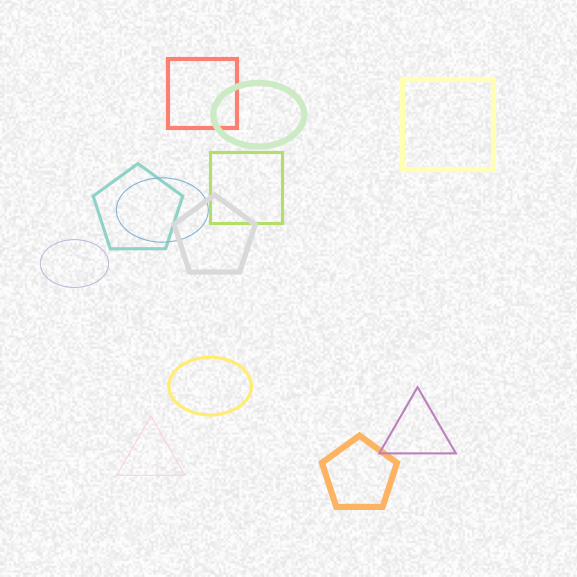[{"shape": "pentagon", "thickness": 1.5, "radius": 0.41, "center": [0.239, 0.634]}, {"shape": "square", "thickness": 2.5, "radius": 0.39, "center": [0.775, 0.784]}, {"shape": "oval", "thickness": 0.5, "radius": 0.3, "center": [0.129, 0.543]}, {"shape": "square", "thickness": 2, "radius": 0.3, "center": [0.35, 0.837]}, {"shape": "oval", "thickness": 0.5, "radius": 0.4, "center": [0.281, 0.635]}, {"shape": "pentagon", "thickness": 3, "radius": 0.34, "center": [0.622, 0.177]}, {"shape": "square", "thickness": 1.5, "radius": 0.31, "center": [0.426, 0.675]}, {"shape": "triangle", "thickness": 0.5, "radius": 0.34, "center": [0.261, 0.21]}, {"shape": "pentagon", "thickness": 2.5, "radius": 0.37, "center": [0.372, 0.588]}, {"shape": "triangle", "thickness": 1, "radius": 0.38, "center": [0.723, 0.252]}, {"shape": "oval", "thickness": 3, "radius": 0.39, "center": [0.448, 0.801]}, {"shape": "oval", "thickness": 1.5, "radius": 0.36, "center": [0.364, 0.331]}]